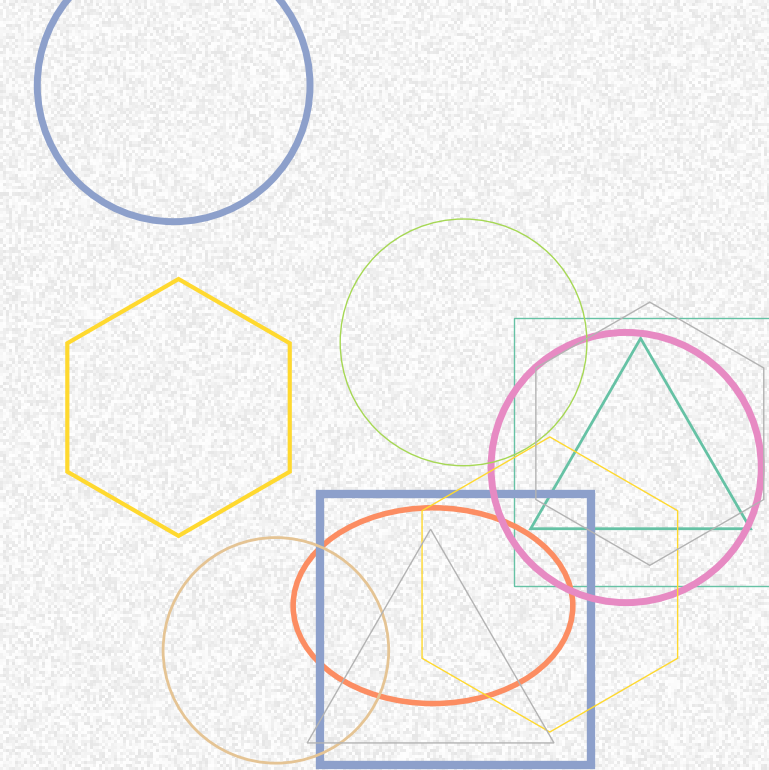[{"shape": "square", "thickness": 0.5, "radius": 0.87, "center": [0.842, 0.413]}, {"shape": "triangle", "thickness": 1, "radius": 0.82, "center": [0.832, 0.396]}, {"shape": "oval", "thickness": 2, "radius": 0.91, "center": [0.562, 0.213]}, {"shape": "circle", "thickness": 2.5, "radius": 0.89, "center": [0.226, 0.889]}, {"shape": "square", "thickness": 3, "radius": 0.88, "center": [0.591, 0.183]}, {"shape": "circle", "thickness": 2.5, "radius": 0.88, "center": [0.813, 0.393]}, {"shape": "circle", "thickness": 0.5, "radius": 0.8, "center": [0.602, 0.555]}, {"shape": "hexagon", "thickness": 0.5, "radius": 0.96, "center": [0.714, 0.241]}, {"shape": "hexagon", "thickness": 1.5, "radius": 0.83, "center": [0.232, 0.471]}, {"shape": "circle", "thickness": 1, "radius": 0.73, "center": [0.358, 0.155]}, {"shape": "triangle", "thickness": 0.5, "radius": 0.93, "center": [0.559, 0.128]}, {"shape": "hexagon", "thickness": 0.5, "radius": 0.85, "center": [0.844, 0.437]}]